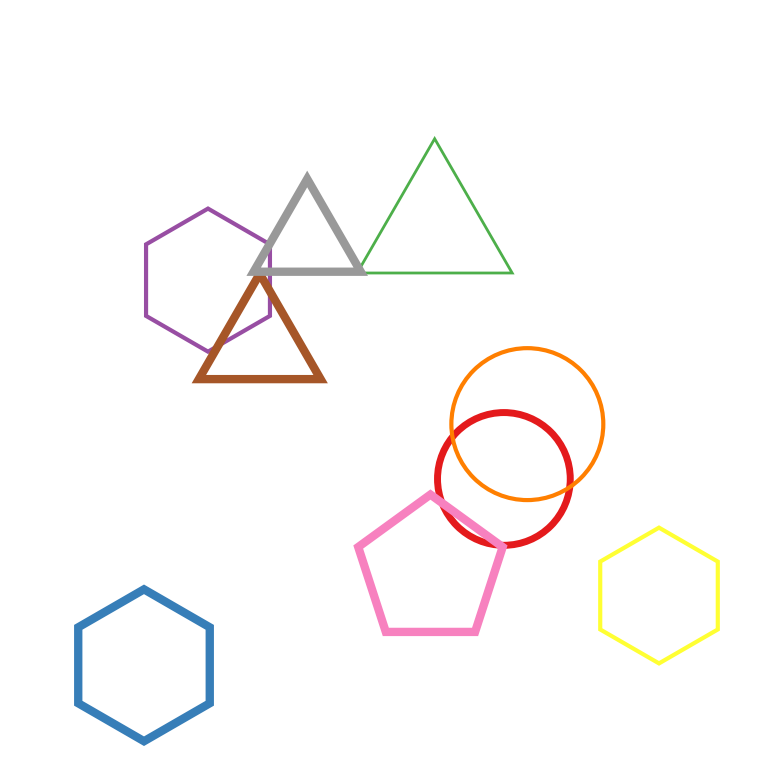[{"shape": "circle", "thickness": 2.5, "radius": 0.43, "center": [0.654, 0.378]}, {"shape": "hexagon", "thickness": 3, "radius": 0.49, "center": [0.187, 0.136]}, {"shape": "triangle", "thickness": 1, "radius": 0.58, "center": [0.564, 0.704]}, {"shape": "hexagon", "thickness": 1.5, "radius": 0.46, "center": [0.27, 0.636]}, {"shape": "circle", "thickness": 1.5, "radius": 0.49, "center": [0.685, 0.449]}, {"shape": "hexagon", "thickness": 1.5, "radius": 0.44, "center": [0.856, 0.227]}, {"shape": "triangle", "thickness": 3, "radius": 0.46, "center": [0.337, 0.553]}, {"shape": "pentagon", "thickness": 3, "radius": 0.49, "center": [0.559, 0.259]}, {"shape": "triangle", "thickness": 3, "radius": 0.4, "center": [0.399, 0.687]}]